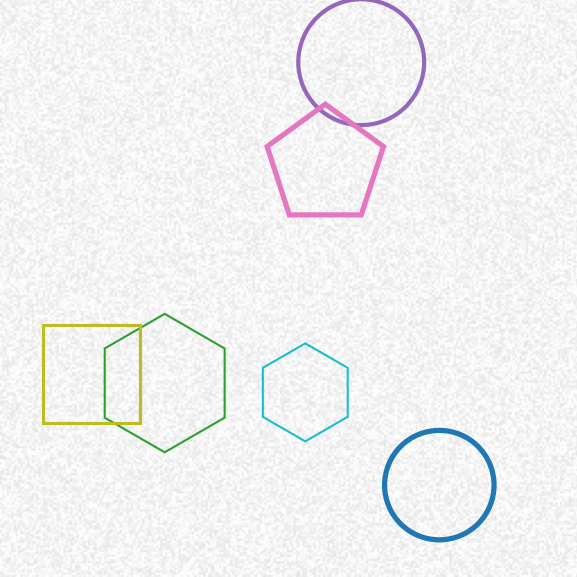[{"shape": "circle", "thickness": 2.5, "radius": 0.47, "center": [0.761, 0.159]}, {"shape": "hexagon", "thickness": 1, "radius": 0.6, "center": [0.285, 0.336]}, {"shape": "circle", "thickness": 2, "radius": 0.54, "center": [0.626, 0.891]}, {"shape": "pentagon", "thickness": 2.5, "radius": 0.53, "center": [0.563, 0.713]}, {"shape": "square", "thickness": 1.5, "radius": 0.42, "center": [0.158, 0.352]}, {"shape": "hexagon", "thickness": 1, "radius": 0.42, "center": [0.529, 0.32]}]